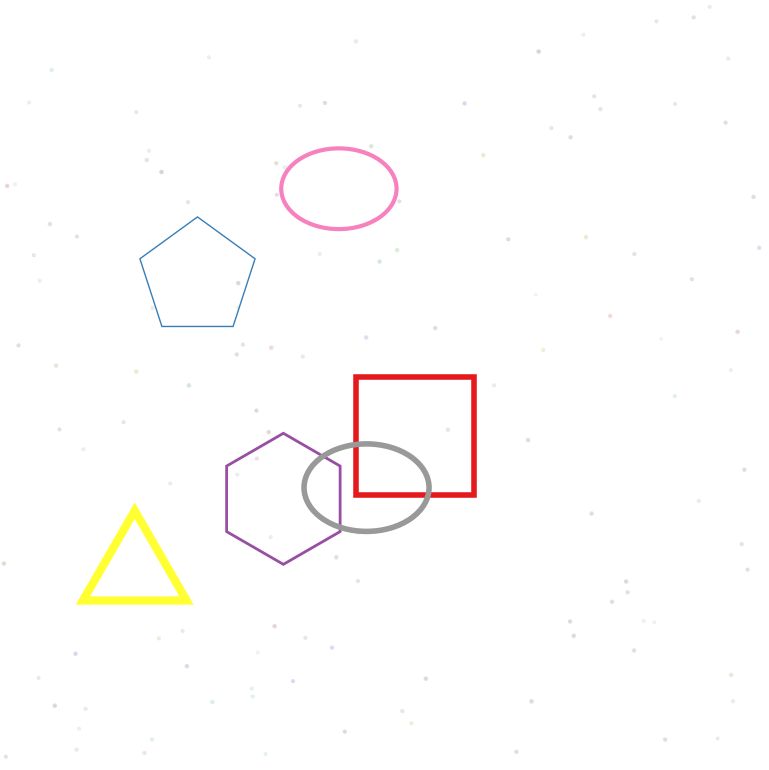[{"shape": "square", "thickness": 2, "radius": 0.38, "center": [0.539, 0.434]}, {"shape": "pentagon", "thickness": 0.5, "radius": 0.39, "center": [0.256, 0.64]}, {"shape": "hexagon", "thickness": 1, "radius": 0.43, "center": [0.368, 0.352]}, {"shape": "triangle", "thickness": 3, "radius": 0.39, "center": [0.175, 0.259]}, {"shape": "oval", "thickness": 1.5, "radius": 0.37, "center": [0.44, 0.755]}, {"shape": "oval", "thickness": 2, "radius": 0.41, "center": [0.476, 0.367]}]